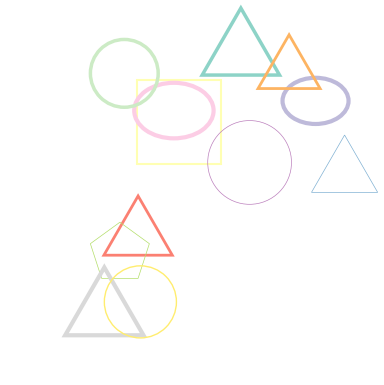[{"shape": "triangle", "thickness": 2.5, "radius": 0.58, "center": [0.626, 0.863]}, {"shape": "square", "thickness": 1.5, "radius": 0.55, "center": [0.464, 0.682]}, {"shape": "oval", "thickness": 3, "radius": 0.43, "center": [0.82, 0.738]}, {"shape": "triangle", "thickness": 2, "radius": 0.51, "center": [0.359, 0.388]}, {"shape": "triangle", "thickness": 0.5, "radius": 0.5, "center": [0.895, 0.55]}, {"shape": "triangle", "thickness": 2, "radius": 0.47, "center": [0.751, 0.817]}, {"shape": "pentagon", "thickness": 0.5, "radius": 0.4, "center": [0.311, 0.342]}, {"shape": "oval", "thickness": 3, "radius": 0.52, "center": [0.452, 0.713]}, {"shape": "triangle", "thickness": 3, "radius": 0.59, "center": [0.271, 0.188]}, {"shape": "circle", "thickness": 0.5, "radius": 0.54, "center": [0.648, 0.578]}, {"shape": "circle", "thickness": 2.5, "radius": 0.44, "center": [0.323, 0.809]}, {"shape": "circle", "thickness": 1, "radius": 0.47, "center": [0.365, 0.216]}]